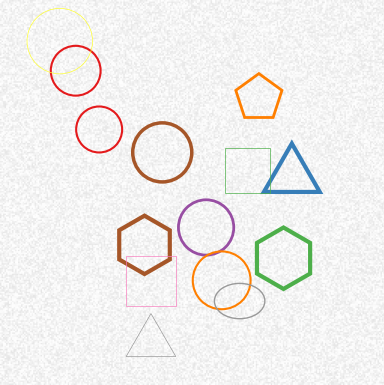[{"shape": "circle", "thickness": 1.5, "radius": 0.32, "center": [0.197, 0.816]}, {"shape": "circle", "thickness": 1.5, "radius": 0.3, "center": [0.258, 0.664]}, {"shape": "triangle", "thickness": 3, "radius": 0.42, "center": [0.758, 0.543]}, {"shape": "hexagon", "thickness": 3, "radius": 0.4, "center": [0.736, 0.329]}, {"shape": "square", "thickness": 0.5, "radius": 0.29, "center": [0.643, 0.558]}, {"shape": "circle", "thickness": 2, "radius": 0.36, "center": [0.535, 0.409]}, {"shape": "circle", "thickness": 1.5, "radius": 0.38, "center": [0.576, 0.272]}, {"shape": "pentagon", "thickness": 2, "radius": 0.32, "center": [0.672, 0.746]}, {"shape": "circle", "thickness": 0.5, "radius": 0.43, "center": [0.155, 0.893]}, {"shape": "circle", "thickness": 2.5, "radius": 0.38, "center": [0.421, 0.604]}, {"shape": "hexagon", "thickness": 3, "radius": 0.38, "center": [0.375, 0.364]}, {"shape": "square", "thickness": 0.5, "radius": 0.33, "center": [0.391, 0.269]}, {"shape": "oval", "thickness": 1, "radius": 0.33, "center": [0.622, 0.218]}, {"shape": "triangle", "thickness": 0.5, "radius": 0.37, "center": [0.392, 0.111]}]